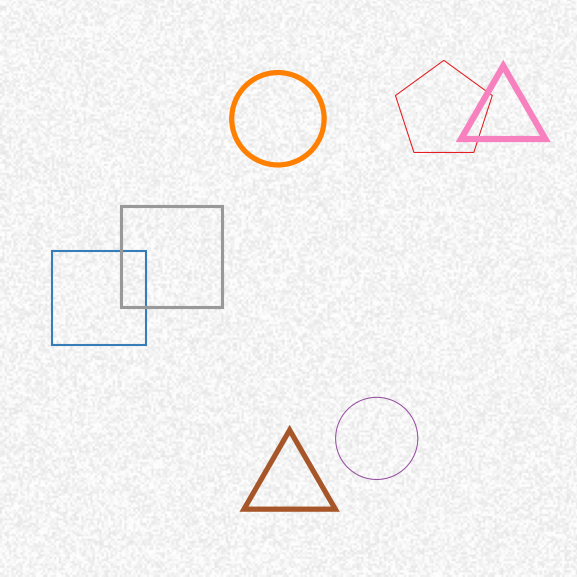[{"shape": "pentagon", "thickness": 0.5, "radius": 0.44, "center": [0.769, 0.806]}, {"shape": "square", "thickness": 1, "radius": 0.41, "center": [0.172, 0.483]}, {"shape": "circle", "thickness": 0.5, "radius": 0.36, "center": [0.652, 0.24]}, {"shape": "circle", "thickness": 2.5, "radius": 0.4, "center": [0.481, 0.794]}, {"shape": "triangle", "thickness": 2.5, "radius": 0.46, "center": [0.502, 0.163]}, {"shape": "triangle", "thickness": 3, "radius": 0.42, "center": [0.871, 0.801]}, {"shape": "square", "thickness": 1.5, "radius": 0.44, "center": [0.297, 0.555]}]